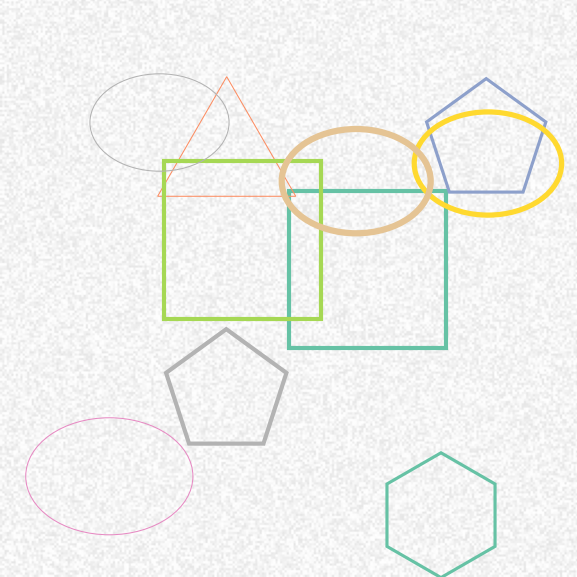[{"shape": "square", "thickness": 2, "radius": 0.68, "center": [0.637, 0.532]}, {"shape": "hexagon", "thickness": 1.5, "radius": 0.54, "center": [0.764, 0.107]}, {"shape": "triangle", "thickness": 0.5, "radius": 0.69, "center": [0.393, 0.728]}, {"shape": "pentagon", "thickness": 1.5, "radius": 0.54, "center": [0.842, 0.754]}, {"shape": "oval", "thickness": 0.5, "radius": 0.72, "center": [0.189, 0.174]}, {"shape": "square", "thickness": 2, "radius": 0.68, "center": [0.42, 0.584]}, {"shape": "oval", "thickness": 2.5, "radius": 0.64, "center": [0.845, 0.716]}, {"shape": "oval", "thickness": 3, "radius": 0.64, "center": [0.617, 0.685]}, {"shape": "pentagon", "thickness": 2, "radius": 0.55, "center": [0.392, 0.32]}, {"shape": "oval", "thickness": 0.5, "radius": 0.6, "center": [0.276, 0.787]}]